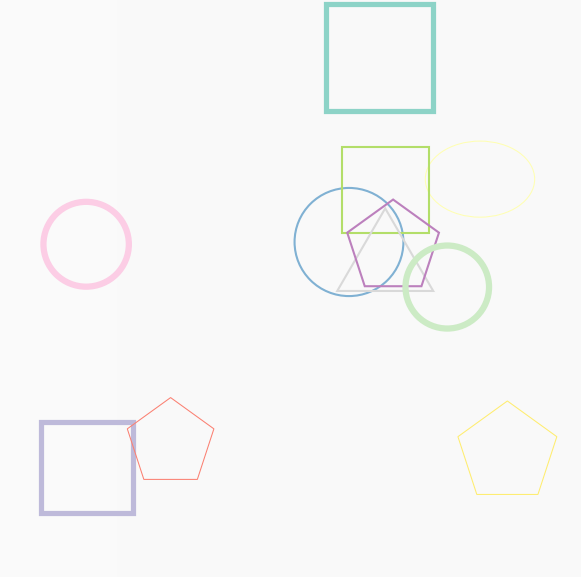[{"shape": "square", "thickness": 2.5, "radius": 0.46, "center": [0.653, 0.9]}, {"shape": "oval", "thickness": 0.5, "radius": 0.47, "center": [0.826, 0.689]}, {"shape": "square", "thickness": 2.5, "radius": 0.4, "center": [0.15, 0.19]}, {"shape": "pentagon", "thickness": 0.5, "radius": 0.39, "center": [0.294, 0.232]}, {"shape": "circle", "thickness": 1, "radius": 0.47, "center": [0.6, 0.58]}, {"shape": "square", "thickness": 1, "radius": 0.37, "center": [0.663, 0.671]}, {"shape": "circle", "thickness": 3, "radius": 0.37, "center": [0.148, 0.576]}, {"shape": "triangle", "thickness": 1, "radius": 0.48, "center": [0.663, 0.543]}, {"shape": "pentagon", "thickness": 1, "radius": 0.41, "center": [0.676, 0.571]}, {"shape": "circle", "thickness": 3, "radius": 0.36, "center": [0.77, 0.502]}, {"shape": "pentagon", "thickness": 0.5, "radius": 0.45, "center": [0.873, 0.215]}]